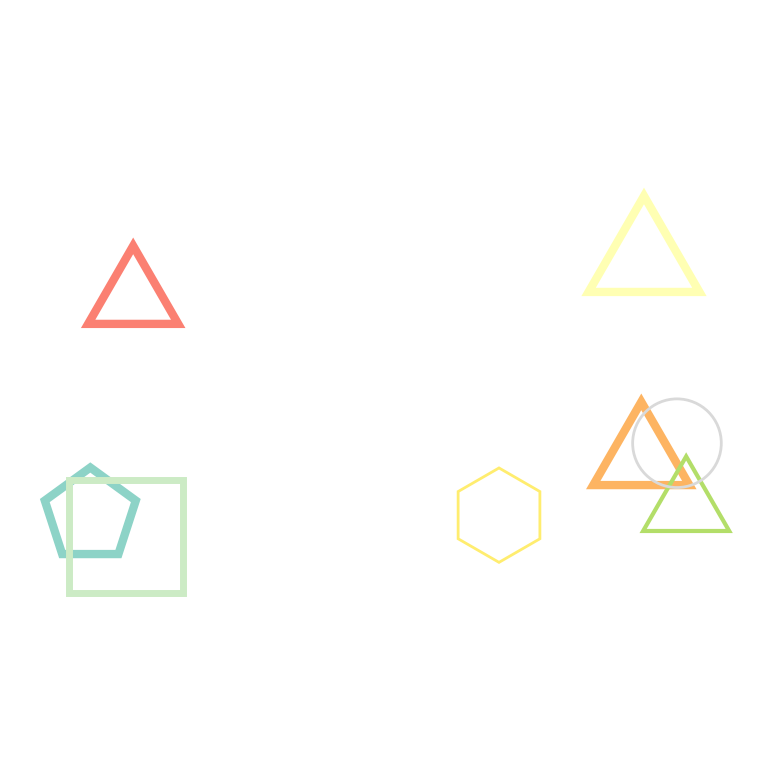[{"shape": "pentagon", "thickness": 3, "radius": 0.31, "center": [0.117, 0.331]}, {"shape": "triangle", "thickness": 3, "radius": 0.42, "center": [0.836, 0.662]}, {"shape": "triangle", "thickness": 3, "radius": 0.34, "center": [0.173, 0.613]}, {"shape": "triangle", "thickness": 3, "radius": 0.36, "center": [0.833, 0.406]}, {"shape": "triangle", "thickness": 1.5, "radius": 0.32, "center": [0.891, 0.343]}, {"shape": "circle", "thickness": 1, "radius": 0.29, "center": [0.879, 0.424]}, {"shape": "square", "thickness": 2.5, "radius": 0.37, "center": [0.164, 0.303]}, {"shape": "hexagon", "thickness": 1, "radius": 0.31, "center": [0.648, 0.331]}]